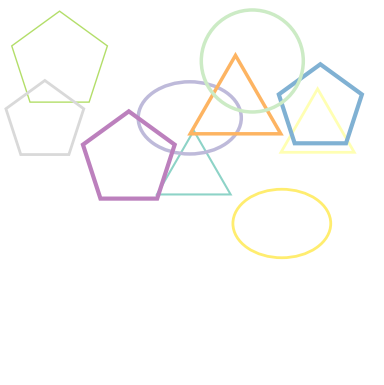[{"shape": "triangle", "thickness": 1.5, "radius": 0.55, "center": [0.503, 0.55]}, {"shape": "triangle", "thickness": 2, "radius": 0.55, "center": [0.825, 0.659]}, {"shape": "oval", "thickness": 2.5, "radius": 0.67, "center": [0.493, 0.694]}, {"shape": "pentagon", "thickness": 3, "radius": 0.57, "center": [0.832, 0.72]}, {"shape": "triangle", "thickness": 2.5, "radius": 0.68, "center": [0.612, 0.72]}, {"shape": "pentagon", "thickness": 1, "radius": 0.65, "center": [0.155, 0.84]}, {"shape": "pentagon", "thickness": 2, "radius": 0.53, "center": [0.116, 0.685]}, {"shape": "pentagon", "thickness": 3, "radius": 0.63, "center": [0.335, 0.586]}, {"shape": "circle", "thickness": 2.5, "radius": 0.66, "center": [0.655, 0.842]}, {"shape": "oval", "thickness": 2, "radius": 0.64, "center": [0.732, 0.419]}]